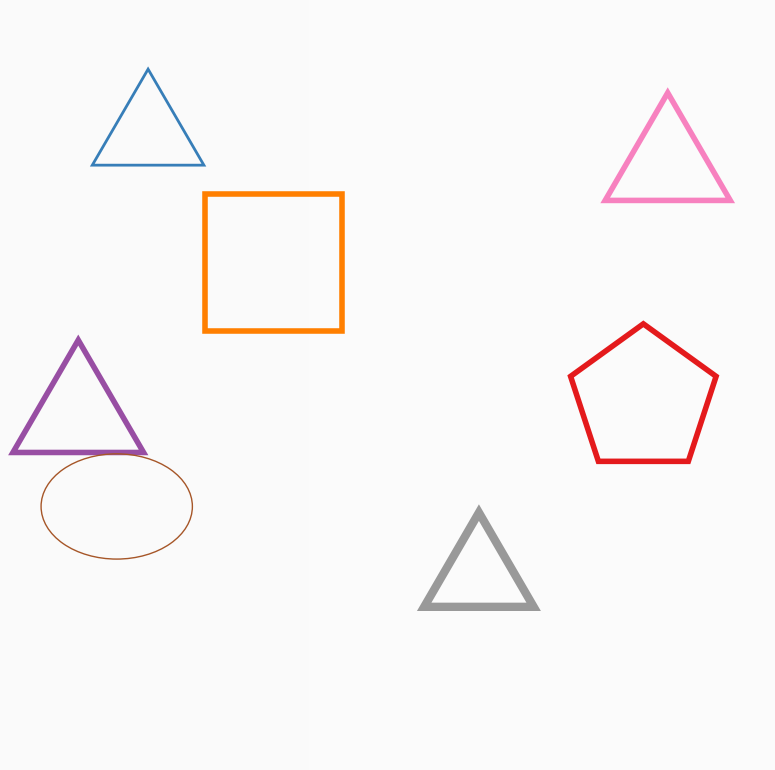[{"shape": "pentagon", "thickness": 2, "radius": 0.49, "center": [0.83, 0.481]}, {"shape": "triangle", "thickness": 1, "radius": 0.42, "center": [0.191, 0.827]}, {"shape": "triangle", "thickness": 2, "radius": 0.49, "center": [0.101, 0.461]}, {"shape": "square", "thickness": 2, "radius": 0.44, "center": [0.353, 0.659]}, {"shape": "oval", "thickness": 0.5, "radius": 0.49, "center": [0.151, 0.342]}, {"shape": "triangle", "thickness": 2, "radius": 0.47, "center": [0.862, 0.786]}, {"shape": "triangle", "thickness": 3, "radius": 0.41, "center": [0.618, 0.253]}]